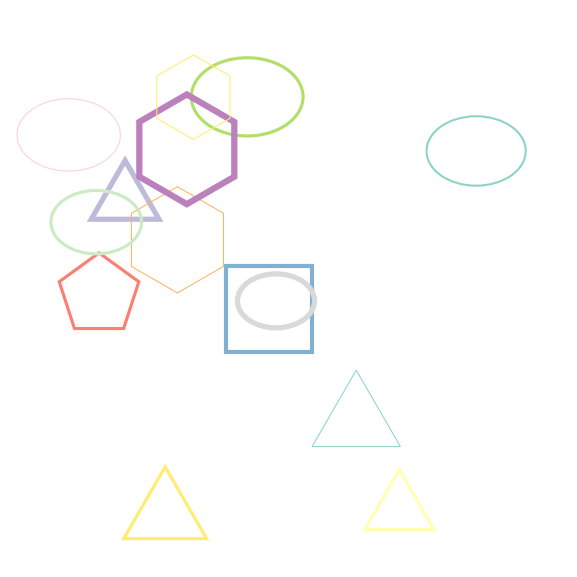[{"shape": "oval", "thickness": 1, "radius": 0.43, "center": [0.824, 0.738]}, {"shape": "triangle", "thickness": 0.5, "radius": 0.44, "center": [0.617, 0.27]}, {"shape": "triangle", "thickness": 1.5, "radius": 0.35, "center": [0.691, 0.117]}, {"shape": "triangle", "thickness": 2.5, "radius": 0.34, "center": [0.217, 0.653]}, {"shape": "pentagon", "thickness": 1.5, "radius": 0.36, "center": [0.171, 0.489]}, {"shape": "square", "thickness": 2, "radius": 0.37, "center": [0.467, 0.464]}, {"shape": "hexagon", "thickness": 0.5, "radius": 0.46, "center": [0.307, 0.584]}, {"shape": "oval", "thickness": 1.5, "radius": 0.48, "center": [0.428, 0.831]}, {"shape": "oval", "thickness": 0.5, "radius": 0.45, "center": [0.119, 0.765]}, {"shape": "oval", "thickness": 2.5, "radius": 0.33, "center": [0.478, 0.478]}, {"shape": "hexagon", "thickness": 3, "radius": 0.47, "center": [0.323, 0.741]}, {"shape": "oval", "thickness": 1.5, "radius": 0.39, "center": [0.167, 0.614]}, {"shape": "hexagon", "thickness": 0.5, "radius": 0.37, "center": [0.335, 0.831]}, {"shape": "triangle", "thickness": 1.5, "radius": 0.41, "center": [0.286, 0.108]}]